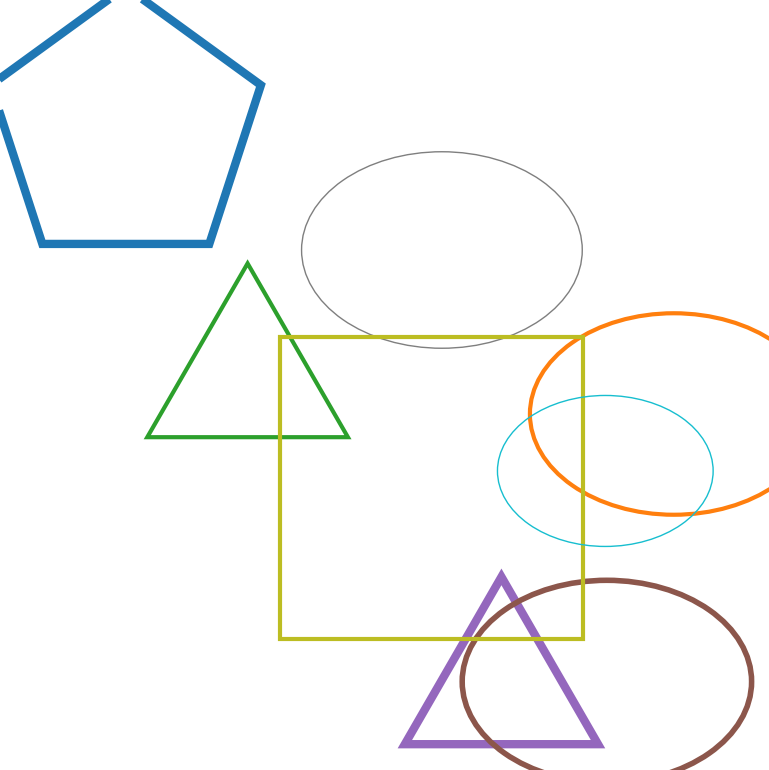[{"shape": "pentagon", "thickness": 3, "radius": 0.92, "center": [0.163, 0.832]}, {"shape": "oval", "thickness": 1.5, "radius": 0.93, "center": [0.875, 0.462]}, {"shape": "triangle", "thickness": 1.5, "radius": 0.75, "center": [0.322, 0.507]}, {"shape": "triangle", "thickness": 3, "radius": 0.72, "center": [0.651, 0.106]}, {"shape": "oval", "thickness": 2, "radius": 0.94, "center": [0.788, 0.115]}, {"shape": "oval", "thickness": 0.5, "radius": 0.91, "center": [0.574, 0.675]}, {"shape": "square", "thickness": 1.5, "radius": 0.98, "center": [0.56, 0.366]}, {"shape": "oval", "thickness": 0.5, "radius": 0.7, "center": [0.786, 0.388]}]